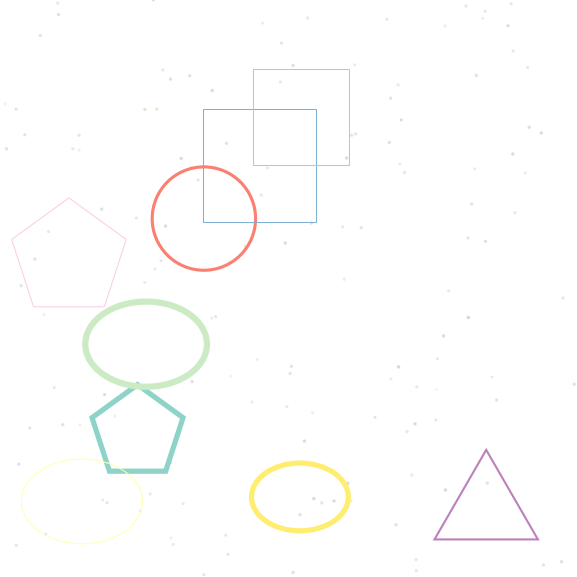[{"shape": "pentagon", "thickness": 2.5, "radius": 0.41, "center": [0.238, 0.25]}, {"shape": "oval", "thickness": 0.5, "radius": 0.52, "center": [0.142, 0.131]}, {"shape": "circle", "thickness": 1.5, "radius": 0.45, "center": [0.353, 0.621]}, {"shape": "square", "thickness": 0.5, "radius": 0.49, "center": [0.449, 0.713]}, {"shape": "square", "thickness": 0.5, "radius": 0.42, "center": [0.521, 0.797]}, {"shape": "pentagon", "thickness": 0.5, "radius": 0.52, "center": [0.119, 0.552]}, {"shape": "triangle", "thickness": 1, "radius": 0.52, "center": [0.842, 0.117]}, {"shape": "oval", "thickness": 3, "radius": 0.53, "center": [0.253, 0.403]}, {"shape": "oval", "thickness": 2.5, "radius": 0.42, "center": [0.519, 0.139]}]